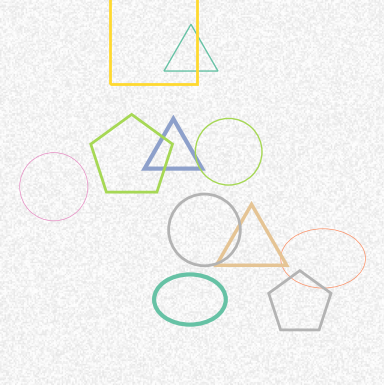[{"shape": "oval", "thickness": 3, "radius": 0.47, "center": [0.493, 0.222]}, {"shape": "triangle", "thickness": 1, "radius": 0.4, "center": [0.496, 0.856]}, {"shape": "oval", "thickness": 0.5, "radius": 0.55, "center": [0.839, 0.329]}, {"shape": "triangle", "thickness": 3, "radius": 0.43, "center": [0.45, 0.605]}, {"shape": "circle", "thickness": 0.5, "radius": 0.44, "center": [0.14, 0.515]}, {"shape": "pentagon", "thickness": 2, "radius": 0.56, "center": [0.342, 0.591]}, {"shape": "circle", "thickness": 1, "radius": 0.43, "center": [0.594, 0.606]}, {"shape": "square", "thickness": 2, "radius": 0.57, "center": [0.399, 0.895]}, {"shape": "triangle", "thickness": 2.5, "radius": 0.53, "center": [0.653, 0.364]}, {"shape": "pentagon", "thickness": 2, "radius": 0.43, "center": [0.779, 0.212]}, {"shape": "circle", "thickness": 2, "radius": 0.47, "center": [0.531, 0.403]}]